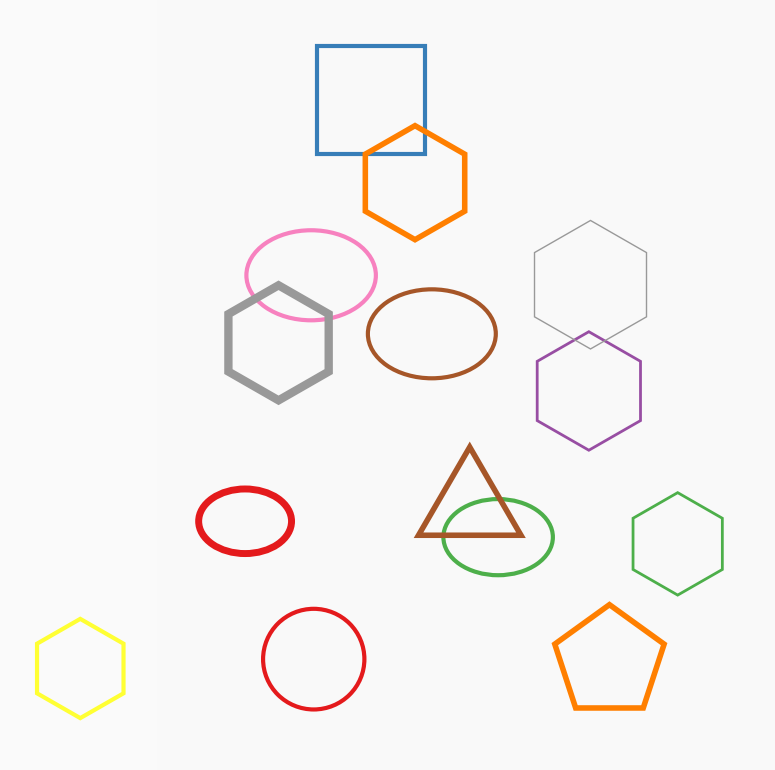[{"shape": "oval", "thickness": 2.5, "radius": 0.3, "center": [0.316, 0.323]}, {"shape": "circle", "thickness": 1.5, "radius": 0.33, "center": [0.405, 0.144]}, {"shape": "square", "thickness": 1.5, "radius": 0.35, "center": [0.478, 0.87]}, {"shape": "hexagon", "thickness": 1, "radius": 0.33, "center": [0.874, 0.294]}, {"shape": "oval", "thickness": 1.5, "radius": 0.35, "center": [0.643, 0.302]}, {"shape": "hexagon", "thickness": 1, "radius": 0.38, "center": [0.76, 0.492]}, {"shape": "pentagon", "thickness": 2, "radius": 0.37, "center": [0.786, 0.141]}, {"shape": "hexagon", "thickness": 2, "radius": 0.37, "center": [0.536, 0.763]}, {"shape": "hexagon", "thickness": 1.5, "radius": 0.32, "center": [0.104, 0.132]}, {"shape": "oval", "thickness": 1.5, "radius": 0.41, "center": [0.557, 0.566]}, {"shape": "triangle", "thickness": 2, "radius": 0.38, "center": [0.606, 0.343]}, {"shape": "oval", "thickness": 1.5, "radius": 0.42, "center": [0.401, 0.642]}, {"shape": "hexagon", "thickness": 3, "radius": 0.37, "center": [0.359, 0.555]}, {"shape": "hexagon", "thickness": 0.5, "radius": 0.42, "center": [0.762, 0.63]}]